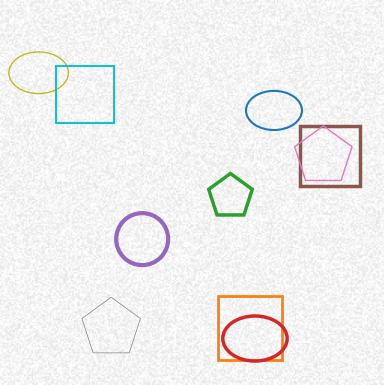[{"shape": "oval", "thickness": 1.5, "radius": 0.36, "center": [0.712, 0.713]}, {"shape": "square", "thickness": 2, "radius": 0.41, "center": [0.65, 0.148]}, {"shape": "pentagon", "thickness": 2.5, "radius": 0.3, "center": [0.599, 0.49]}, {"shape": "oval", "thickness": 2.5, "radius": 0.42, "center": [0.662, 0.121]}, {"shape": "circle", "thickness": 3, "radius": 0.34, "center": [0.369, 0.379]}, {"shape": "square", "thickness": 2.5, "radius": 0.39, "center": [0.856, 0.596]}, {"shape": "pentagon", "thickness": 1, "radius": 0.39, "center": [0.84, 0.595]}, {"shape": "pentagon", "thickness": 0.5, "radius": 0.4, "center": [0.289, 0.148]}, {"shape": "oval", "thickness": 1, "radius": 0.39, "center": [0.1, 0.811]}, {"shape": "square", "thickness": 1.5, "radius": 0.37, "center": [0.221, 0.755]}]